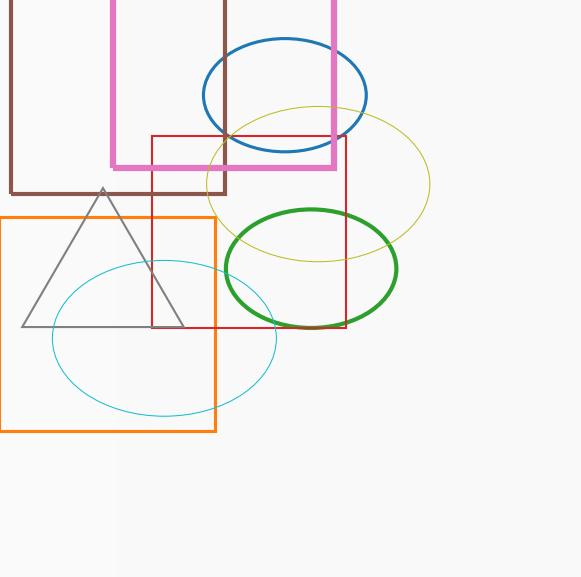[{"shape": "oval", "thickness": 1.5, "radius": 0.7, "center": [0.49, 0.834]}, {"shape": "square", "thickness": 1.5, "radius": 0.93, "center": [0.184, 0.438]}, {"shape": "oval", "thickness": 2, "radius": 0.73, "center": [0.535, 0.534]}, {"shape": "square", "thickness": 1, "radius": 0.83, "center": [0.428, 0.598]}, {"shape": "square", "thickness": 2, "radius": 0.92, "center": [0.203, 0.847]}, {"shape": "square", "thickness": 3, "radius": 0.95, "center": [0.384, 0.899]}, {"shape": "triangle", "thickness": 1, "radius": 0.8, "center": [0.177, 0.513]}, {"shape": "oval", "thickness": 0.5, "radius": 0.96, "center": [0.548, 0.68]}, {"shape": "oval", "thickness": 0.5, "radius": 0.96, "center": [0.283, 0.413]}]